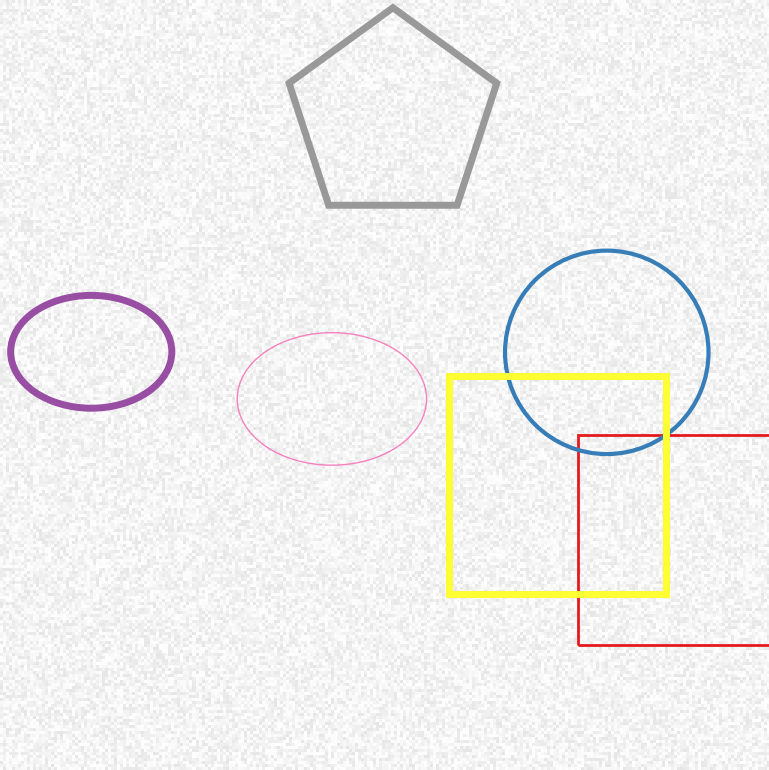[{"shape": "square", "thickness": 1, "radius": 0.68, "center": [0.888, 0.299]}, {"shape": "circle", "thickness": 1.5, "radius": 0.66, "center": [0.788, 0.542]}, {"shape": "oval", "thickness": 2.5, "radius": 0.52, "center": [0.118, 0.543]}, {"shape": "square", "thickness": 2.5, "radius": 0.71, "center": [0.724, 0.37]}, {"shape": "oval", "thickness": 0.5, "radius": 0.61, "center": [0.431, 0.482]}, {"shape": "pentagon", "thickness": 2.5, "radius": 0.71, "center": [0.51, 0.848]}]